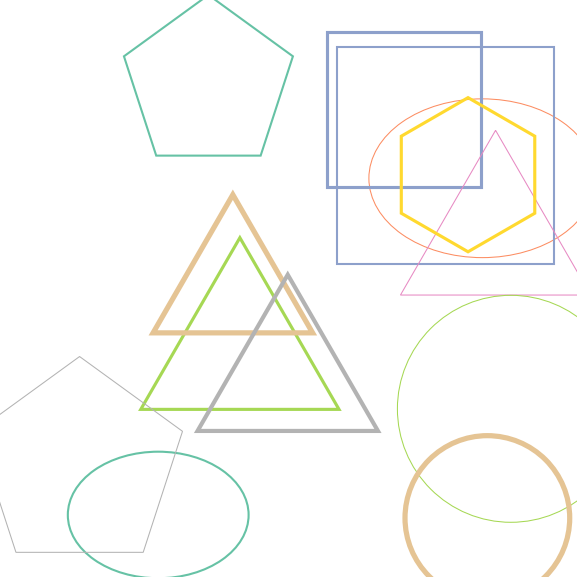[{"shape": "pentagon", "thickness": 1, "radius": 0.77, "center": [0.361, 0.854]}, {"shape": "oval", "thickness": 1, "radius": 0.78, "center": [0.274, 0.107]}, {"shape": "oval", "thickness": 0.5, "radius": 0.98, "center": [0.835, 0.69]}, {"shape": "square", "thickness": 1, "radius": 0.94, "center": [0.772, 0.73]}, {"shape": "square", "thickness": 1.5, "radius": 0.67, "center": [0.7, 0.81]}, {"shape": "triangle", "thickness": 0.5, "radius": 0.95, "center": [0.858, 0.583]}, {"shape": "triangle", "thickness": 1.5, "radius": 0.99, "center": [0.415, 0.389]}, {"shape": "circle", "thickness": 0.5, "radius": 0.98, "center": [0.885, 0.291]}, {"shape": "hexagon", "thickness": 1.5, "radius": 0.67, "center": [0.81, 0.697]}, {"shape": "triangle", "thickness": 2.5, "radius": 0.8, "center": [0.403, 0.502]}, {"shape": "circle", "thickness": 2.5, "radius": 0.71, "center": [0.844, 0.102]}, {"shape": "pentagon", "thickness": 0.5, "radius": 0.94, "center": [0.138, 0.194]}, {"shape": "triangle", "thickness": 2, "radius": 0.9, "center": [0.498, 0.343]}]